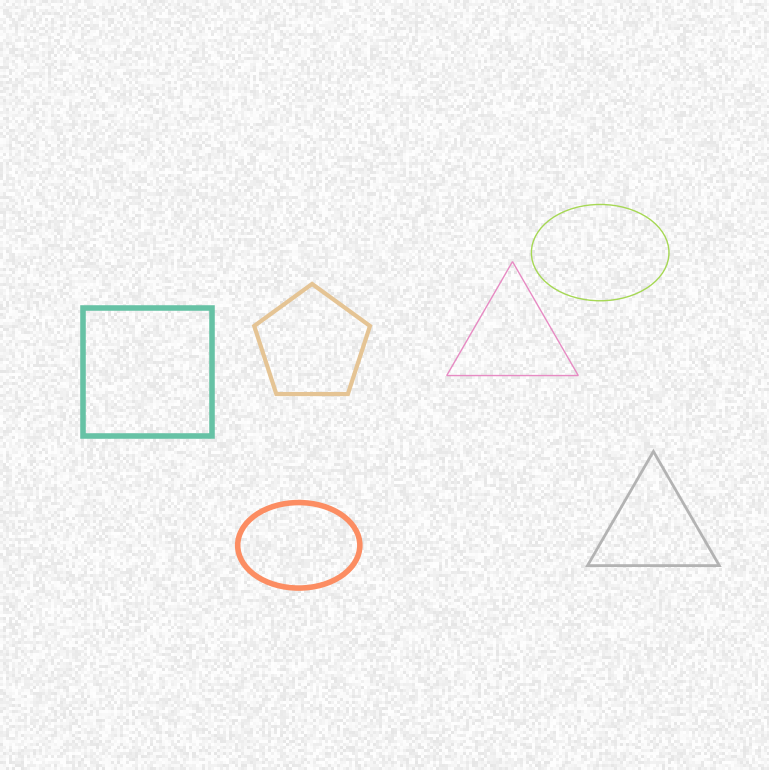[{"shape": "square", "thickness": 2, "radius": 0.42, "center": [0.191, 0.517]}, {"shape": "oval", "thickness": 2, "radius": 0.4, "center": [0.388, 0.292]}, {"shape": "triangle", "thickness": 0.5, "radius": 0.49, "center": [0.666, 0.562]}, {"shape": "oval", "thickness": 0.5, "radius": 0.45, "center": [0.779, 0.672]}, {"shape": "pentagon", "thickness": 1.5, "radius": 0.4, "center": [0.405, 0.552]}, {"shape": "triangle", "thickness": 1, "radius": 0.49, "center": [0.849, 0.315]}]